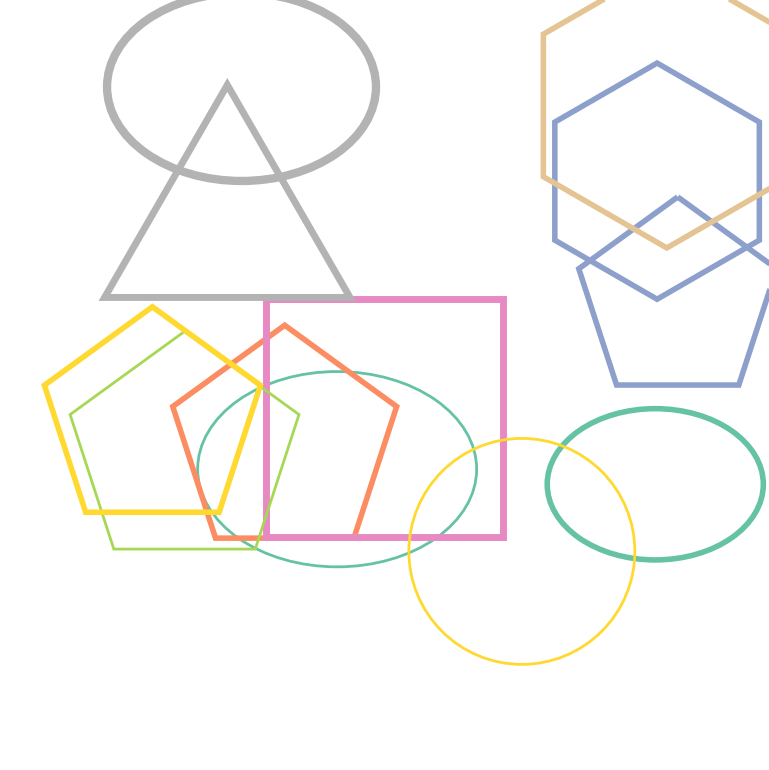[{"shape": "oval", "thickness": 1, "radius": 0.91, "center": [0.438, 0.391]}, {"shape": "oval", "thickness": 2, "radius": 0.7, "center": [0.851, 0.371]}, {"shape": "pentagon", "thickness": 2, "radius": 0.76, "center": [0.37, 0.425]}, {"shape": "pentagon", "thickness": 2, "radius": 0.68, "center": [0.88, 0.609]}, {"shape": "hexagon", "thickness": 2, "radius": 0.77, "center": [0.853, 0.765]}, {"shape": "square", "thickness": 2.5, "radius": 0.77, "center": [0.499, 0.457]}, {"shape": "pentagon", "thickness": 1, "radius": 0.78, "center": [0.24, 0.413]}, {"shape": "pentagon", "thickness": 2, "radius": 0.74, "center": [0.198, 0.454]}, {"shape": "circle", "thickness": 1, "radius": 0.73, "center": [0.678, 0.284]}, {"shape": "hexagon", "thickness": 2, "radius": 0.93, "center": [0.866, 0.863]}, {"shape": "oval", "thickness": 3, "radius": 0.87, "center": [0.314, 0.887]}, {"shape": "triangle", "thickness": 2.5, "radius": 0.92, "center": [0.295, 0.706]}]